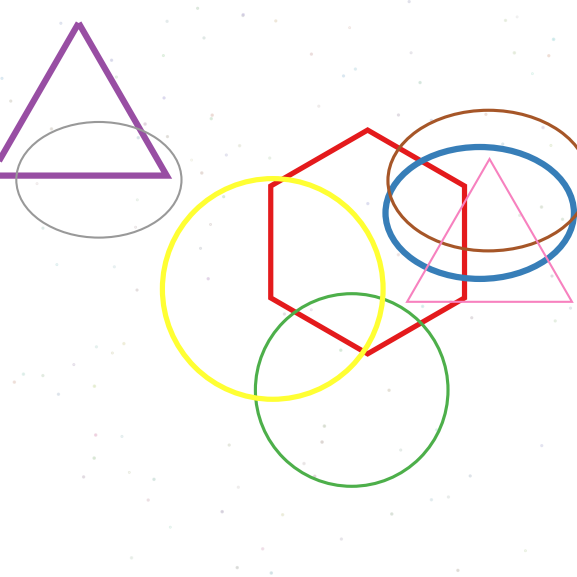[{"shape": "hexagon", "thickness": 2.5, "radius": 0.97, "center": [0.637, 0.58]}, {"shape": "oval", "thickness": 3, "radius": 0.82, "center": [0.831, 0.63]}, {"shape": "circle", "thickness": 1.5, "radius": 0.83, "center": [0.609, 0.324]}, {"shape": "triangle", "thickness": 3, "radius": 0.88, "center": [0.136, 0.783]}, {"shape": "circle", "thickness": 2.5, "radius": 0.96, "center": [0.472, 0.499]}, {"shape": "oval", "thickness": 1.5, "radius": 0.87, "center": [0.846, 0.686]}, {"shape": "triangle", "thickness": 1, "radius": 0.82, "center": [0.848, 0.559]}, {"shape": "oval", "thickness": 1, "radius": 0.72, "center": [0.171, 0.688]}]